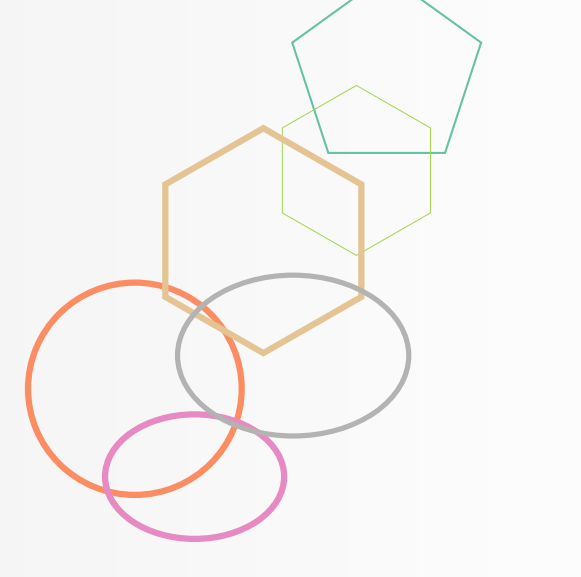[{"shape": "pentagon", "thickness": 1, "radius": 0.85, "center": [0.665, 0.873]}, {"shape": "circle", "thickness": 3, "radius": 0.92, "center": [0.232, 0.326]}, {"shape": "oval", "thickness": 3, "radius": 0.77, "center": [0.335, 0.174]}, {"shape": "hexagon", "thickness": 0.5, "radius": 0.74, "center": [0.613, 0.704]}, {"shape": "hexagon", "thickness": 3, "radius": 0.97, "center": [0.453, 0.582]}, {"shape": "oval", "thickness": 2.5, "radius": 0.99, "center": [0.504, 0.383]}]